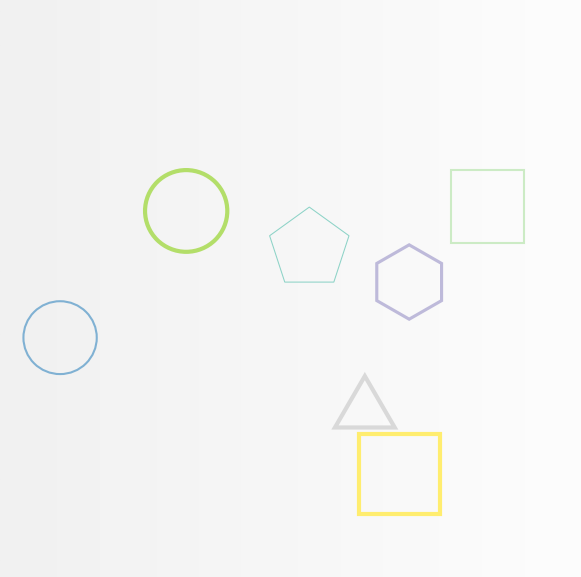[{"shape": "pentagon", "thickness": 0.5, "radius": 0.36, "center": [0.532, 0.569]}, {"shape": "hexagon", "thickness": 1.5, "radius": 0.32, "center": [0.704, 0.511]}, {"shape": "circle", "thickness": 1, "radius": 0.32, "center": [0.103, 0.414]}, {"shape": "circle", "thickness": 2, "radius": 0.35, "center": [0.32, 0.634]}, {"shape": "triangle", "thickness": 2, "radius": 0.3, "center": [0.628, 0.289]}, {"shape": "square", "thickness": 1, "radius": 0.32, "center": [0.838, 0.642]}, {"shape": "square", "thickness": 2, "radius": 0.35, "center": [0.687, 0.178]}]